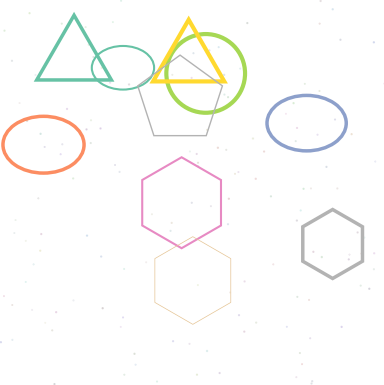[{"shape": "oval", "thickness": 1.5, "radius": 0.4, "center": [0.319, 0.824]}, {"shape": "triangle", "thickness": 2.5, "radius": 0.56, "center": [0.192, 0.848]}, {"shape": "oval", "thickness": 2.5, "radius": 0.53, "center": [0.113, 0.624]}, {"shape": "oval", "thickness": 2.5, "radius": 0.51, "center": [0.796, 0.68]}, {"shape": "hexagon", "thickness": 1.5, "radius": 0.59, "center": [0.472, 0.473]}, {"shape": "circle", "thickness": 3, "radius": 0.51, "center": [0.534, 0.809]}, {"shape": "triangle", "thickness": 3, "radius": 0.53, "center": [0.49, 0.842]}, {"shape": "hexagon", "thickness": 0.5, "radius": 0.57, "center": [0.501, 0.271]}, {"shape": "pentagon", "thickness": 1, "radius": 0.58, "center": [0.468, 0.741]}, {"shape": "hexagon", "thickness": 2.5, "radius": 0.45, "center": [0.864, 0.366]}]